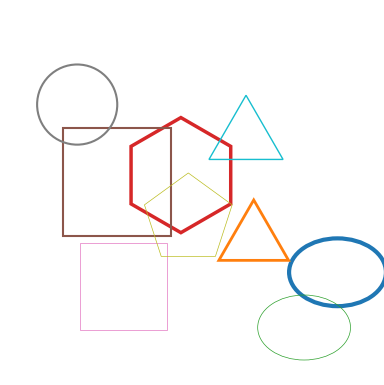[{"shape": "oval", "thickness": 3, "radius": 0.63, "center": [0.877, 0.293]}, {"shape": "triangle", "thickness": 2, "radius": 0.52, "center": [0.659, 0.376]}, {"shape": "oval", "thickness": 0.5, "radius": 0.6, "center": [0.79, 0.149]}, {"shape": "hexagon", "thickness": 2.5, "radius": 0.75, "center": [0.47, 0.545]}, {"shape": "square", "thickness": 1.5, "radius": 0.7, "center": [0.304, 0.527]}, {"shape": "square", "thickness": 0.5, "radius": 0.57, "center": [0.321, 0.257]}, {"shape": "circle", "thickness": 1.5, "radius": 0.52, "center": [0.2, 0.728]}, {"shape": "pentagon", "thickness": 0.5, "radius": 0.6, "center": [0.489, 0.431]}, {"shape": "triangle", "thickness": 1, "radius": 0.56, "center": [0.639, 0.641]}]